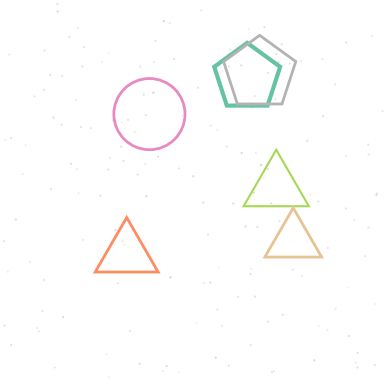[{"shape": "pentagon", "thickness": 3, "radius": 0.45, "center": [0.642, 0.799]}, {"shape": "triangle", "thickness": 2, "radius": 0.47, "center": [0.329, 0.341]}, {"shape": "circle", "thickness": 2, "radius": 0.46, "center": [0.388, 0.704]}, {"shape": "triangle", "thickness": 1.5, "radius": 0.49, "center": [0.718, 0.513]}, {"shape": "triangle", "thickness": 2, "radius": 0.43, "center": [0.762, 0.375]}, {"shape": "pentagon", "thickness": 2, "radius": 0.49, "center": [0.674, 0.81]}]